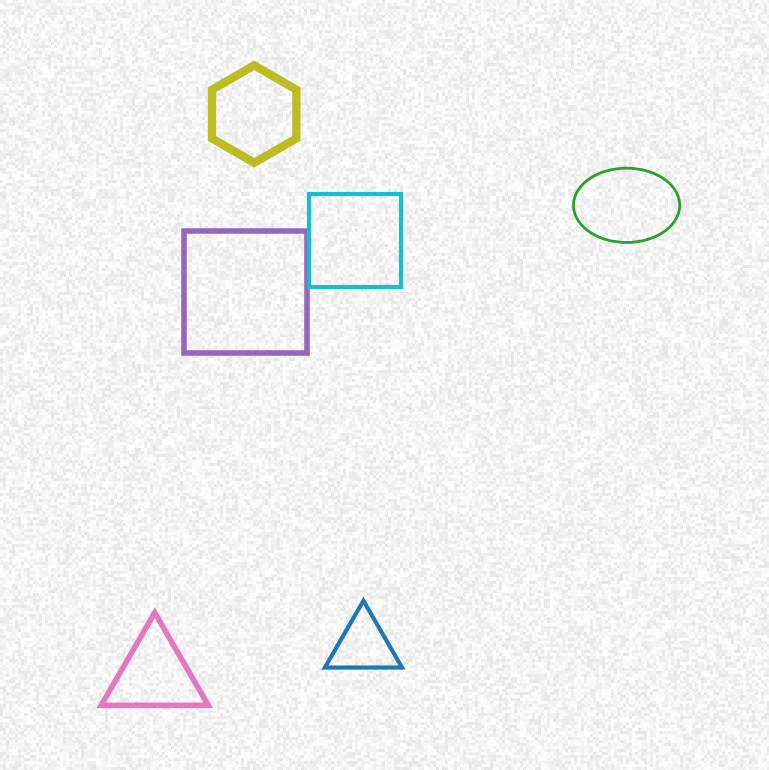[{"shape": "triangle", "thickness": 1.5, "radius": 0.29, "center": [0.472, 0.162]}, {"shape": "oval", "thickness": 1, "radius": 0.34, "center": [0.814, 0.733]}, {"shape": "square", "thickness": 2, "radius": 0.4, "center": [0.319, 0.621]}, {"shape": "triangle", "thickness": 2, "radius": 0.4, "center": [0.201, 0.124]}, {"shape": "hexagon", "thickness": 3, "radius": 0.32, "center": [0.33, 0.852]}, {"shape": "square", "thickness": 1.5, "radius": 0.3, "center": [0.461, 0.688]}]